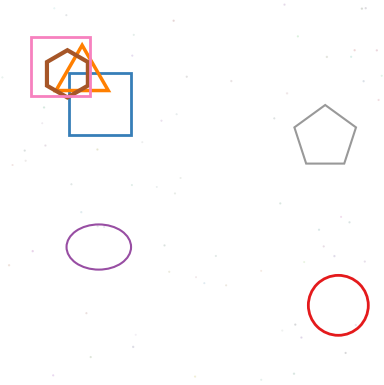[{"shape": "circle", "thickness": 2, "radius": 0.39, "center": [0.879, 0.207]}, {"shape": "square", "thickness": 2, "radius": 0.4, "center": [0.26, 0.731]}, {"shape": "oval", "thickness": 1.5, "radius": 0.42, "center": [0.257, 0.358]}, {"shape": "triangle", "thickness": 2.5, "radius": 0.39, "center": [0.213, 0.804]}, {"shape": "hexagon", "thickness": 3, "radius": 0.31, "center": [0.175, 0.808]}, {"shape": "square", "thickness": 2, "radius": 0.38, "center": [0.158, 0.827]}, {"shape": "pentagon", "thickness": 1.5, "radius": 0.42, "center": [0.845, 0.643]}]